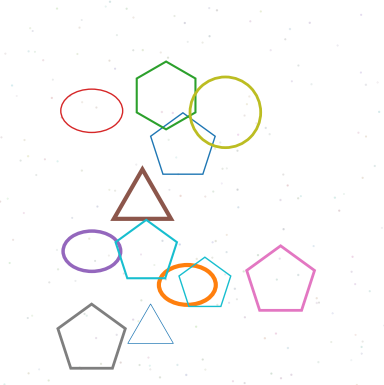[{"shape": "triangle", "thickness": 0.5, "radius": 0.34, "center": [0.391, 0.142]}, {"shape": "pentagon", "thickness": 1, "radius": 0.44, "center": [0.475, 0.619]}, {"shape": "oval", "thickness": 3, "radius": 0.37, "center": [0.487, 0.26]}, {"shape": "hexagon", "thickness": 1.5, "radius": 0.44, "center": [0.431, 0.752]}, {"shape": "oval", "thickness": 1, "radius": 0.4, "center": [0.238, 0.712]}, {"shape": "oval", "thickness": 2.5, "radius": 0.37, "center": [0.239, 0.347]}, {"shape": "triangle", "thickness": 3, "radius": 0.43, "center": [0.37, 0.474]}, {"shape": "pentagon", "thickness": 2, "radius": 0.46, "center": [0.729, 0.269]}, {"shape": "pentagon", "thickness": 2, "radius": 0.46, "center": [0.238, 0.118]}, {"shape": "circle", "thickness": 2, "radius": 0.46, "center": [0.585, 0.708]}, {"shape": "pentagon", "thickness": 1.5, "radius": 0.42, "center": [0.38, 0.345]}, {"shape": "pentagon", "thickness": 1, "radius": 0.35, "center": [0.532, 0.261]}]